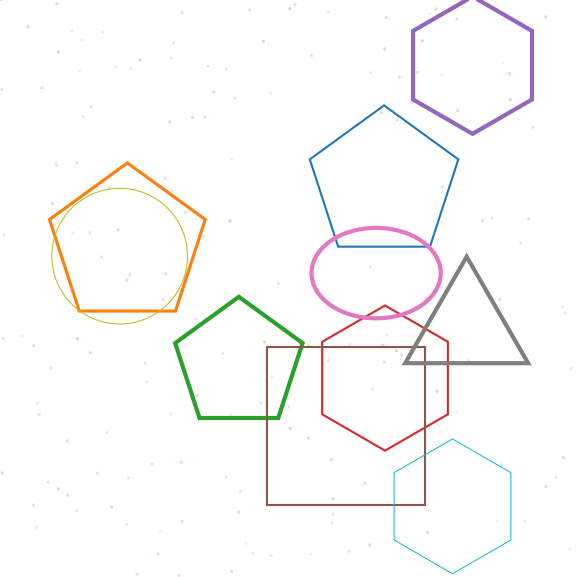[{"shape": "pentagon", "thickness": 1, "radius": 0.68, "center": [0.665, 0.681]}, {"shape": "pentagon", "thickness": 1.5, "radius": 0.71, "center": [0.221, 0.575]}, {"shape": "pentagon", "thickness": 2, "radius": 0.58, "center": [0.414, 0.369]}, {"shape": "hexagon", "thickness": 1, "radius": 0.63, "center": [0.667, 0.344]}, {"shape": "hexagon", "thickness": 2, "radius": 0.59, "center": [0.818, 0.886]}, {"shape": "square", "thickness": 1, "radius": 0.69, "center": [0.599, 0.261]}, {"shape": "oval", "thickness": 2, "radius": 0.56, "center": [0.651, 0.526]}, {"shape": "triangle", "thickness": 2, "radius": 0.61, "center": [0.808, 0.432]}, {"shape": "circle", "thickness": 0.5, "radius": 0.59, "center": [0.207, 0.556]}, {"shape": "hexagon", "thickness": 0.5, "radius": 0.58, "center": [0.784, 0.122]}]